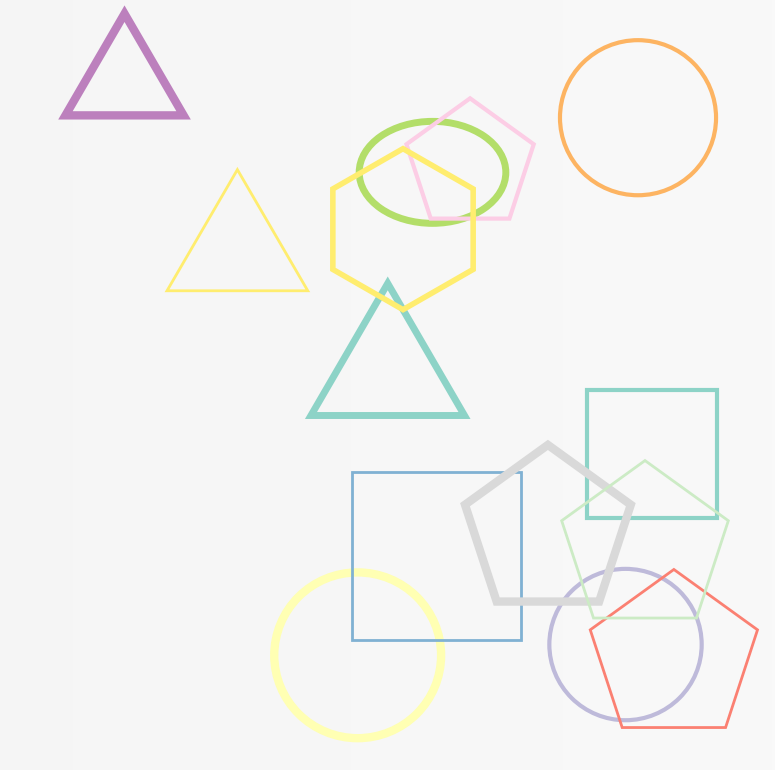[{"shape": "square", "thickness": 1.5, "radius": 0.42, "center": [0.841, 0.41]}, {"shape": "triangle", "thickness": 2.5, "radius": 0.57, "center": [0.5, 0.518]}, {"shape": "circle", "thickness": 3, "radius": 0.54, "center": [0.462, 0.149]}, {"shape": "circle", "thickness": 1.5, "radius": 0.49, "center": [0.807, 0.163]}, {"shape": "pentagon", "thickness": 1, "radius": 0.57, "center": [0.87, 0.147]}, {"shape": "square", "thickness": 1, "radius": 0.55, "center": [0.564, 0.278]}, {"shape": "circle", "thickness": 1.5, "radius": 0.5, "center": [0.823, 0.847]}, {"shape": "oval", "thickness": 2.5, "radius": 0.47, "center": [0.558, 0.776]}, {"shape": "pentagon", "thickness": 1.5, "radius": 0.43, "center": [0.607, 0.786]}, {"shape": "pentagon", "thickness": 3, "radius": 0.56, "center": [0.707, 0.31]}, {"shape": "triangle", "thickness": 3, "radius": 0.44, "center": [0.161, 0.894]}, {"shape": "pentagon", "thickness": 1, "radius": 0.57, "center": [0.832, 0.289]}, {"shape": "triangle", "thickness": 1, "radius": 0.52, "center": [0.306, 0.675]}, {"shape": "hexagon", "thickness": 2, "radius": 0.52, "center": [0.52, 0.702]}]